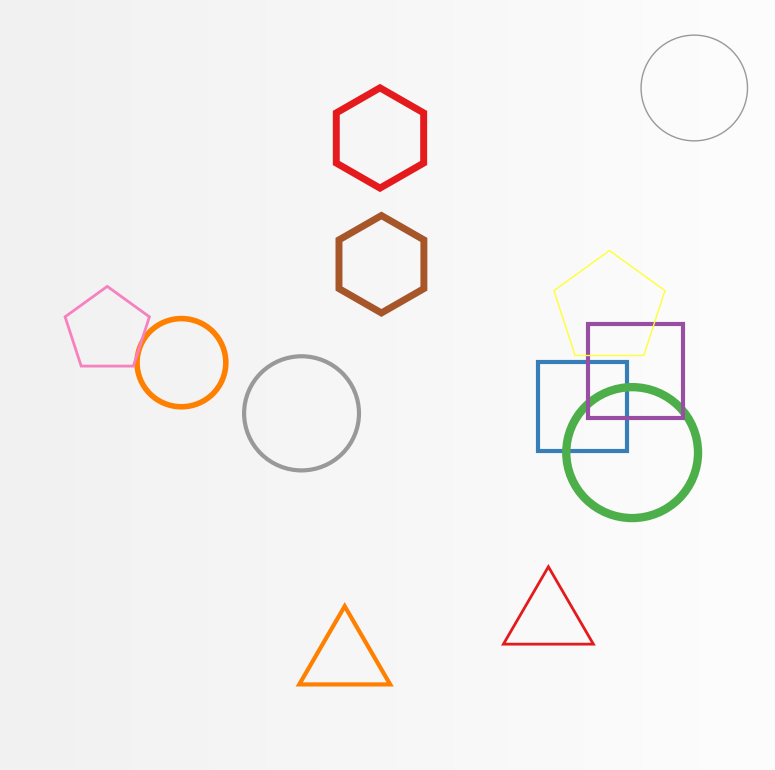[{"shape": "hexagon", "thickness": 2.5, "radius": 0.33, "center": [0.49, 0.821]}, {"shape": "triangle", "thickness": 1, "radius": 0.34, "center": [0.708, 0.197]}, {"shape": "square", "thickness": 1.5, "radius": 0.29, "center": [0.752, 0.472]}, {"shape": "circle", "thickness": 3, "radius": 0.43, "center": [0.816, 0.412]}, {"shape": "square", "thickness": 1.5, "radius": 0.31, "center": [0.819, 0.518]}, {"shape": "circle", "thickness": 2, "radius": 0.29, "center": [0.234, 0.529]}, {"shape": "triangle", "thickness": 1.5, "radius": 0.34, "center": [0.445, 0.145]}, {"shape": "pentagon", "thickness": 0.5, "radius": 0.38, "center": [0.786, 0.599]}, {"shape": "hexagon", "thickness": 2.5, "radius": 0.32, "center": [0.492, 0.657]}, {"shape": "pentagon", "thickness": 1, "radius": 0.29, "center": [0.138, 0.571]}, {"shape": "circle", "thickness": 1.5, "radius": 0.37, "center": [0.389, 0.463]}, {"shape": "circle", "thickness": 0.5, "radius": 0.34, "center": [0.896, 0.886]}]